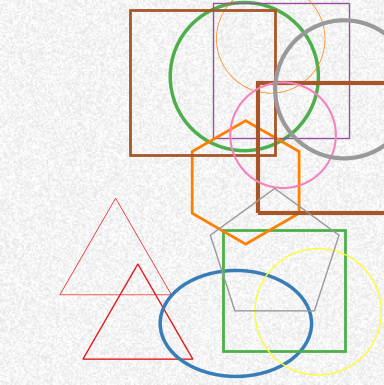[{"shape": "triangle", "thickness": 0.5, "radius": 0.84, "center": [0.3, 0.318]}, {"shape": "triangle", "thickness": 1, "radius": 0.82, "center": [0.358, 0.15]}, {"shape": "oval", "thickness": 2.5, "radius": 0.98, "center": [0.613, 0.16]}, {"shape": "circle", "thickness": 2.5, "radius": 0.96, "center": [0.635, 0.801]}, {"shape": "square", "thickness": 2, "radius": 0.79, "center": [0.737, 0.245]}, {"shape": "square", "thickness": 1, "radius": 0.88, "center": [0.73, 0.817]}, {"shape": "circle", "thickness": 0.5, "radius": 0.7, "center": [0.703, 0.899]}, {"shape": "hexagon", "thickness": 2, "radius": 0.8, "center": [0.638, 0.526]}, {"shape": "circle", "thickness": 1, "radius": 0.82, "center": [0.826, 0.19]}, {"shape": "square", "thickness": 3, "radius": 0.85, "center": [0.841, 0.616]}, {"shape": "square", "thickness": 2, "radius": 0.94, "center": [0.526, 0.786]}, {"shape": "circle", "thickness": 1.5, "radius": 0.69, "center": [0.735, 0.649]}, {"shape": "circle", "thickness": 3, "radius": 0.9, "center": [0.894, 0.768]}, {"shape": "pentagon", "thickness": 1, "radius": 0.88, "center": [0.713, 0.335]}]